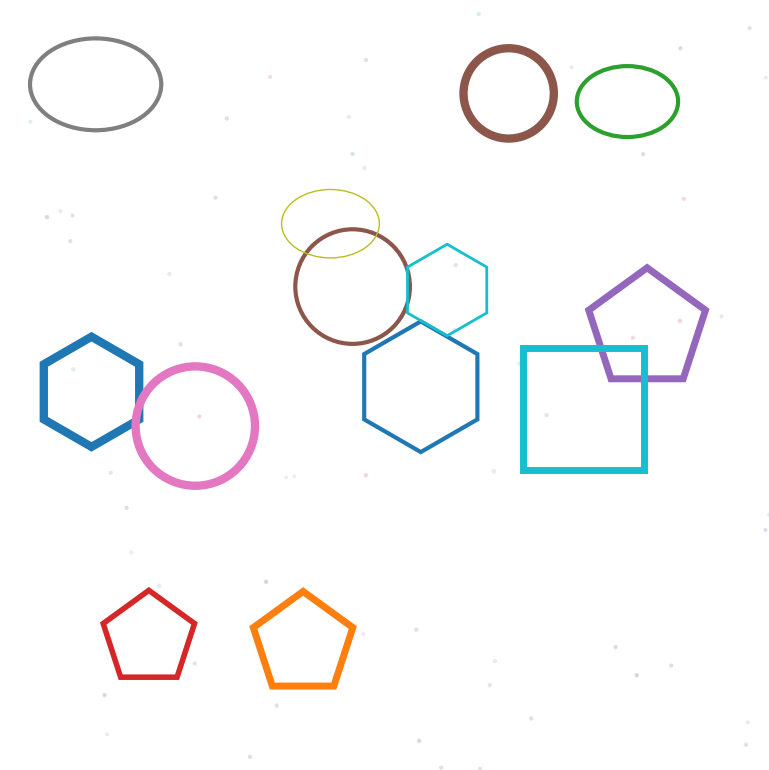[{"shape": "hexagon", "thickness": 3, "radius": 0.36, "center": [0.119, 0.491]}, {"shape": "hexagon", "thickness": 1.5, "radius": 0.42, "center": [0.546, 0.498]}, {"shape": "pentagon", "thickness": 2.5, "radius": 0.34, "center": [0.394, 0.164]}, {"shape": "oval", "thickness": 1.5, "radius": 0.33, "center": [0.815, 0.868]}, {"shape": "pentagon", "thickness": 2, "radius": 0.31, "center": [0.193, 0.171]}, {"shape": "pentagon", "thickness": 2.5, "radius": 0.4, "center": [0.84, 0.573]}, {"shape": "circle", "thickness": 3, "radius": 0.29, "center": [0.661, 0.879]}, {"shape": "circle", "thickness": 1.5, "radius": 0.37, "center": [0.458, 0.628]}, {"shape": "circle", "thickness": 3, "radius": 0.39, "center": [0.254, 0.447]}, {"shape": "oval", "thickness": 1.5, "radius": 0.43, "center": [0.124, 0.89]}, {"shape": "oval", "thickness": 0.5, "radius": 0.32, "center": [0.429, 0.709]}, {"shape": "hexagon", "thickness": 1, "radius": 0.3, "center": [0.581, 0.623]}, {"shape": "square", "thickness": 2.5, "radius": 0.39, "center": [0.758, 0.469]}]